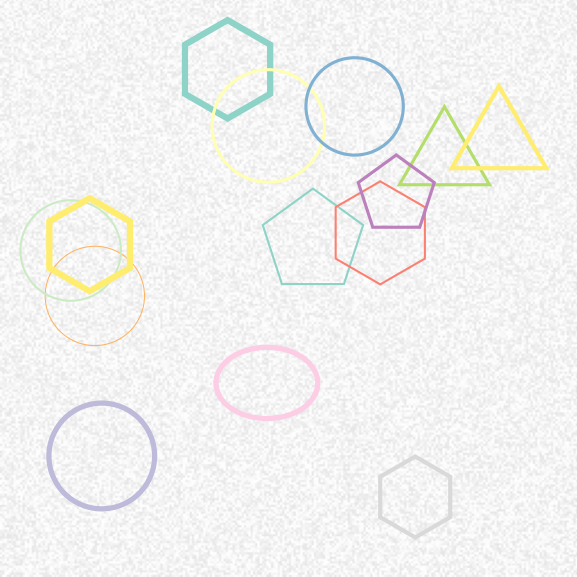[{"shape": "pentagon", "thickness": 1, "radius": 0.46, "center": [0.542, 0.581]}, {"shape": "hexagon", "thickness": 3, "radius": 0.43, "center": [0.394, 0.879]}, {"shape": "circle", "thickness": 1.5, "radius": 0.49, "center": [0.465, 0.781]}, {"shape": "circle", "thickness": 2.5, "radius": 0.46, "center": [0.176, 0.21]}, {"shape": "hexagon", "thickness": 1, "radius": 0.45, "center": [0.658, 0.596]}, {"shape": "circle", "thickness": 1.5, "radius": 0.42, "center": [0.614, 0.815]}, {"shape": "circle", "thickness": 0.5, "radius": 0.43, "center": [0.164, 0.487]}, {"shape": "triangle", "thickness": 1.5, "radius": 0.45, "center": [0.77, 0.724]}, {"shape": "oval", "thickness": 2.5, "radius": 0.44, "center": [0.462, 0.336]}, {"shape": "hexagon", "thickness": 2, "radius": 0.35, "center": [0.719, 0.139]}, {"shape": "pentagon", "thickness": 1.5, "radius": 0.35, "center": [0.686, 0.662]}, {"shape": "circle", "thickness": 1, "radius": 0.44, "center": [0.122, 0.565]}, {"shape": "hexagon", "thickness": 3, "radius": 0.4, "center": [0.155, 0.575]}, {"shape": "triangle", "thickness": 2, "radius": 0.47, "center": [0.864, 0.755]}]